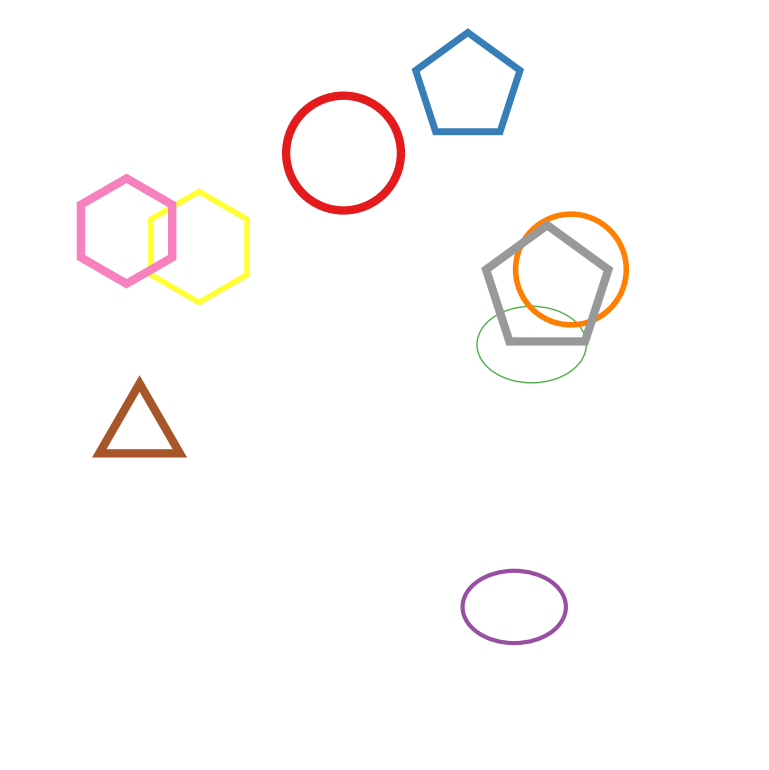[{"shape": "circle", "thickness": 3, "radius": 0.37, "center": [0.446, 0.801]}, {"shape": "pentagon", "thickness": 2.5, "radius": 0.36, "center": [0.608, 0.887]}, {"shape": "oval", "thickness": 0.5, "radius": 0.35, "center": [0.69, 0.553]}, {"shape": "oval", "thickness": 1.5, "radius": 0.34, "center": [0.668, 0.212]}, {"shape": "circle", "thickness": 2, "radius": 0.36, "center": [0.741, 0.65]}, {"shape": "hexagon", "thickness": 2, "radius": 0.36, "center": [0.258, 0.679]}, {"shape": "triangle", "thickness": 3, "radius": 0.3, "center": [0.181, 0.441]}, {"shape": "hexagon", "thickness": 3, "radius": 0.34, "center": [0.164, 0.7]}, {"shape": "pentagon", "thickness": 3, "radius": 0.42, "center": [0.711, 0.624]}]